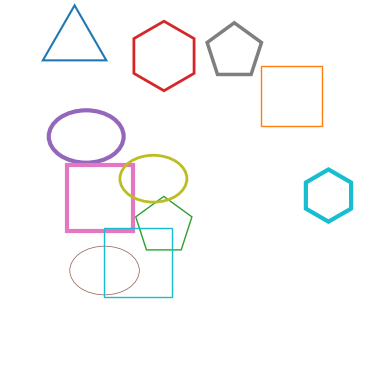[{"shape": "triangle", "thickness": 1.5, "radius": 0.48, "center": [0.194, 0.891]}, {"shape": "square", "thickness": 1, "radius": 0.39, "center": [0.757, 0.75]}, {"shape": "pentagon", "thickness": 1, "radius": 0.38, "center": [0.426, 0.413]}, {"shape": "hexagon", "thickness": 2, "radius": 0.45, "center": [0.426, 0.855]}, {"shape": "oval", "thickness": 3, "radius": 0.49, "center": [0.224, 0.645]}, {"shape": "oval", "thickness": 0.5, "radius": 0.45, "center": [0.272, 0.297]}, {"shape": "square", "thickness": 3, "radius": 0.43, "center": [0.259, 0.486]}, {"shape": "pentagon", "thickness": 2.5, "radius": 0.37, "center": [0.609, 0.867]}, {"shape": "oval", "thickness": 2, "radius": 0.43, "center": [0.398, 0.536]}, {"shape": "hexagon", "thickness": 3, "radius": 0.34, "center": [0.853, 0.492]}, {"shape": "square", "thickness": 1, "radius": 0.45, "center": [0.358, 0.317]}]